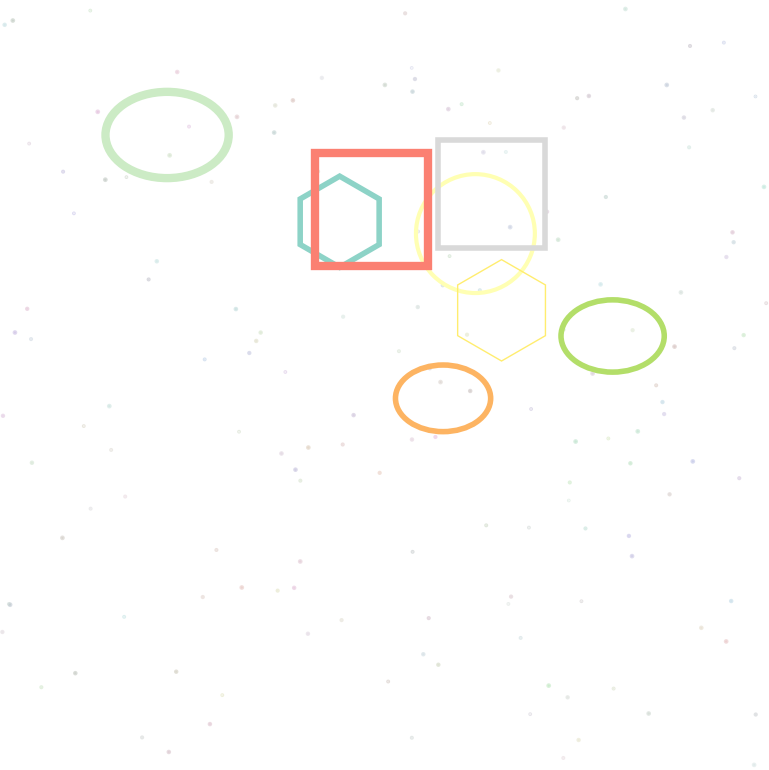[{"shape": "hexagon", "thickness": 2, "radius": 0.3, "center": [0.441, 0.712]}, {"shape": "circle", "thickness": 1.5, "radius": 0.39, "center": [0.617, 0.697]}, {"shape": "square", "thickness": 3, "radius": 0.37, "center": [0.483, 0.728]}, {"shape": "oval", "thickness": 2, "radius": 0.31, "center": [0.575, 0.483]}, {"shape": "oval", "thickness": 2, "radius": 0.34, "center": [0.796, 0.564]}, {"shape": "square", "thickness": 2, "radius": 0.35, "center": [0.638, 0.748]}, {"shape": "oval", "thickness": 3, "radius": 0.4, "center": [0.217, 0.825]}, {"shape": "hexagon", "thickness": 0.5, "radius": 0.33, "center": [0.651, 0.597]}]